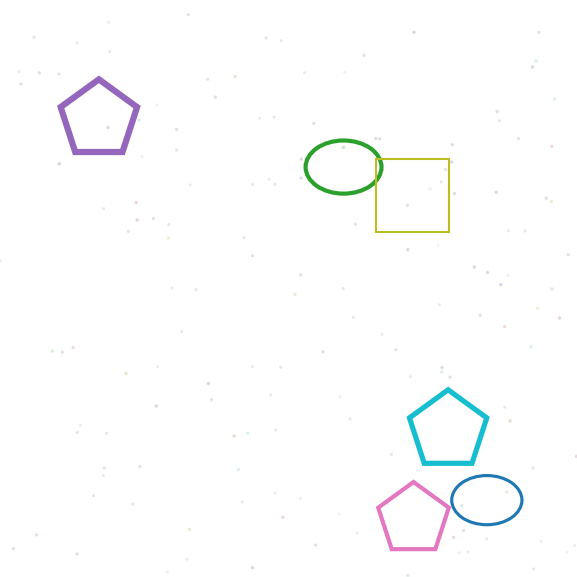[{"shape": "oval", "thickness": 1.5, "radius": 0.3, "center": [0.843, 0.133]}, {"shape": "oval", "thickness": 2, "radius": 0.33, "center": [0.595, 0.71]}, {"shape": "pentagon", "thickness": 3, "radius": 0.35, "center": [0.171, 0.792]}, {"shape": "pentagon", "thickness": 2, "radius": 0.32, "center": [0.716, 0.1]}, {"shape": "square", "thickness": 1, "radius": 0.32, "center": [0.715, 0.661]}, {"shape": "pentagon", "thickness": 2.5, "radius": 0.35, "center": [0.776, 0.254]}]